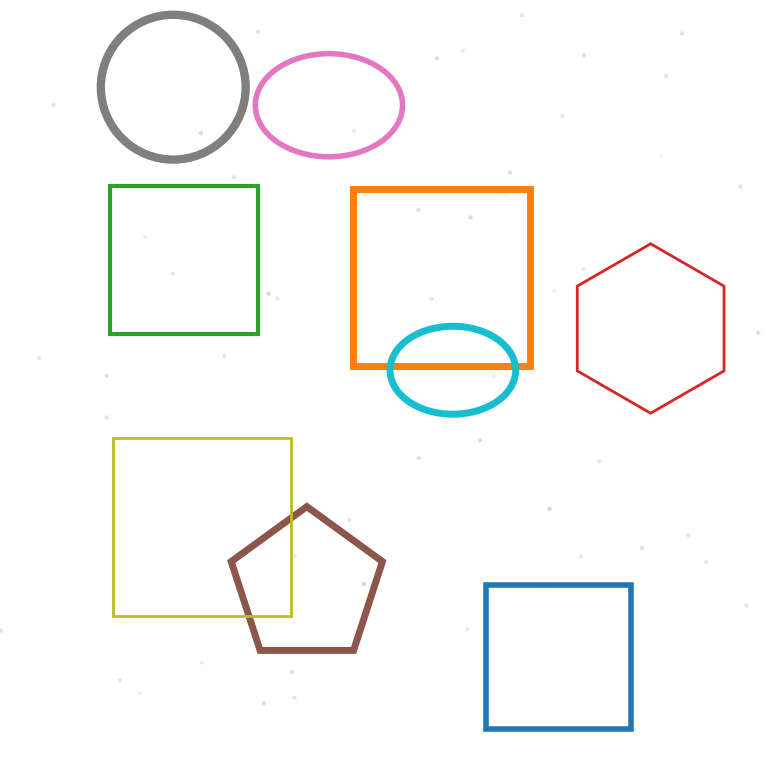[{"shape": "square", "thickness": 2, "radius": 0.47, "center": [0.725, 0.147]}, {"shape": "square", "thickness": 2.5, "radius": 0.57, "center": [0.574, 0.64]}, {"shape": "square", "thickness": 1.5, "radius": 0.48, "center": [0.239, 0.662]}, {"shape": "hexagon", "thickness": 1, "radius": 0.55, "center": [0.845, 0.573]}, {"shape": "pentagon", "thickness": 2.5, "radius": 0.52, "center": [0.398, 0.239]}, {"shape": "oval", "thickness": 2, "radius": 0.48, "center": [0.427, 0.863]}, {"shape": "circle", "thickness": 3, "radius": 0.47, "center": [0.225, 0.887]}, {"shape": "square", "thickness": 1, "radius": 0.58, "center": [0.263, 0.315]}, {"shape": "oval", "thickness": 2.5, "radius": 0.41, "center": [0.588, 0.519]}]